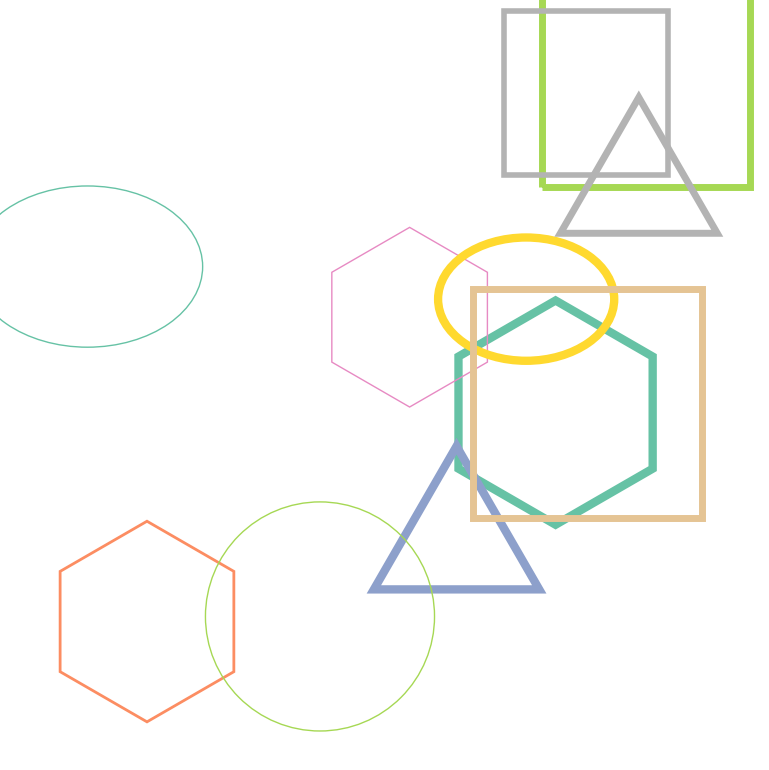[{"shape": "hexagon", "thickness": 3, "radius": 0.73, "center": [0.722, 0.464]}, {"shape": "oval", "thickness": 0.5, "radius": 0.75, "center": [0.114, 0.654]}, {"shape": "hexagon", "thickness": 1, "radius": 0.65, "center": [0.191, 0.193]}, {"shape": "triangle", "thickness": 3, "radius": 0.62, "center": [0.593, 0.297]}, {"shape": "hexagon", "thickness": 0.5, "radius": 0.58, "center": [0.532, 0.588]}, {"shape": "circle", "thickness": 0.5, "radius": 0.74, "center": [0.416, 0.199]}, {"shape": "square", "thickness": 2.5, "radius": 0.68, "center": [0.839, 0.893]}, {"shape": "oval", "thickness": 3, "radius": 0.57, "center": [0.683, 0.612]}, {"shape": "square", "thickness": 2.5, "radius": 0.75, "center": [0.763, 0.476]}, {"shape": "square", "thickness": 2, "radius": 0.53, "center": [0.761, 0.879]}, {"shape": "triangle", "thickness": 2.5, "radius": 0.59, "center": [0.83, 0.756]}]